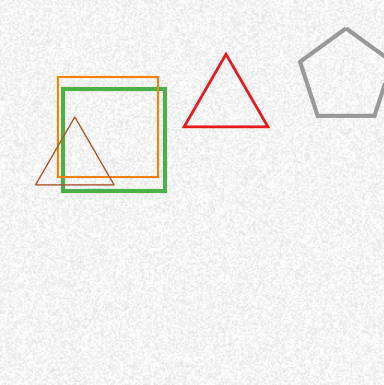[{"shape": "triangle", "thickness": 2, "radius": 0.63, "center": [0.587, 0.733]}, {"shape": "square", "thickness": 3, "radius": 0.67, "center": [0.296, 0.636]}, {"shape": "square", "thickness": 1.5, "radius": 0.65, "center": [0.28, 0.67]}, {"shape": "triangle", "thickness": 1, "radius": 0.59, "center": [0.194, 0.579]}, {"shape": "pentagon", "thickness": 3, "radius": 0.63, "center": [0.899, 0.801]}]